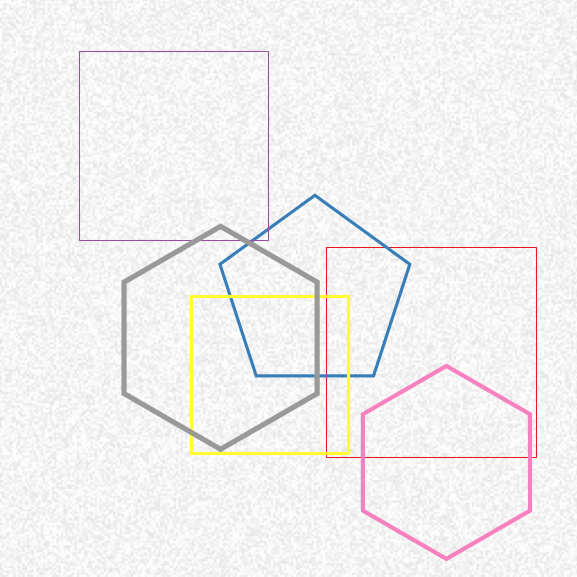[{"shape": "square", "thickness": 0.5, "radius": 0.91, "center": [0.746, 0.389]}, {"shape": "pentagon", "thickness": 1.5, "radius": 0.86, "center": [0.545, 0.488]}, {"shape": "square", "thickness": 0.5, "radius": 0.82, "center": [0.3, 0.747]}, {"shape": "square", "thickness": 1.5, "radius": 0.68, "center": [0.467, 0.35]}, {"shape": "hexagon", "thickness": 2, "radius": 0.84, "center": [0.773, 0.198]}, {"shape": "hexagon", "thickness": 2.5, "radius": 0.97, "center": [0.382, 0.414]}]